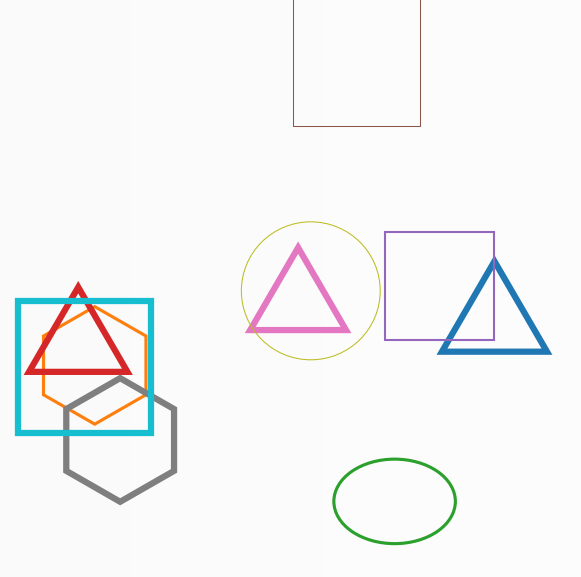[{"shape": "triangle", "thickness": 3, "radius": 0.52, "center": [0.851, 0.442]}, {"shape": "hexagon", "thickness": 1.5, "radius": 0.51, "center": [0.163, 0.366]}, {"shape": "oval", "thickness": 1.5, "radius": 0.52, "center": [0.679, 0.131]}, {"shape": "triangle", "thickness": 3, "radius": 0.49, "center": [0.135, 0.404]}, {"shape": "square", "thickness": 1, "radius": 0.47, "center": [0.756, 0.504]}, {"shape": "square", "thickness": 0.5, "radius": 0.55, "center": [0.614, 0.891]}, {"shape": "triangle", "thickness": 3, "radius": 0.48, "center": [0.513, 0.475]}, {"shape": "hexagon", "thickness": 3, "radius": 0.54, "center": [0.207, 0.237]}, {"shape": "circle", "thickness": 0.5, "radius": 0.6, "center": [0.535, 0.496]}, {"shape": "square", "thickness": 3, "radius": 0.57, "center": [0.145, 0.364]}]